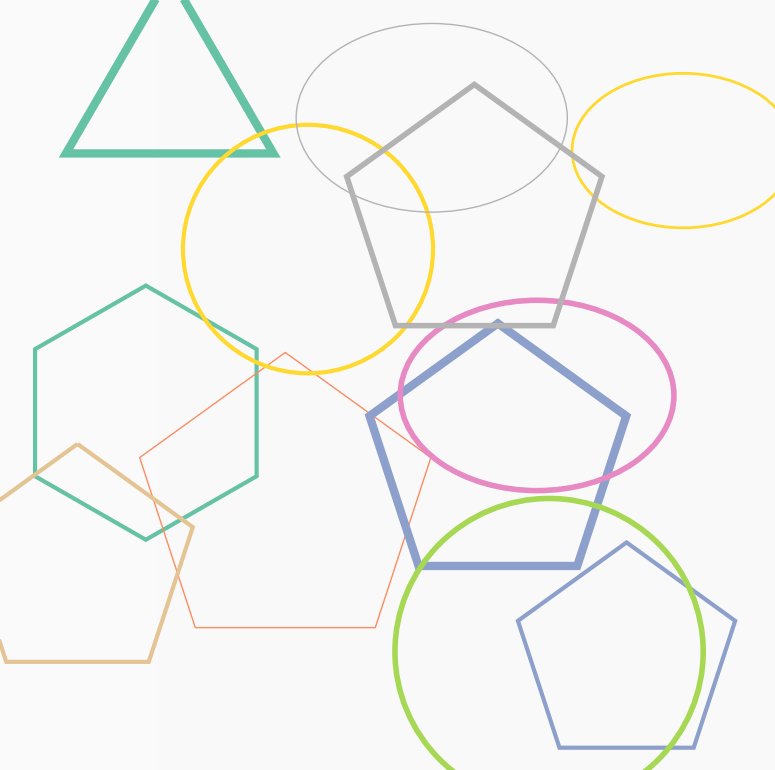[{"shape": "triangle", "thickness": 3, "radius": 0.77, "center": [0.219, 0.878]}, {"shape": "hexagon", "thickness": 1.5, "radius": 0.83, "center": [0.188, 0.464]}, {"shape": "pentagon", "thickness": 0.5, "radius": 0.99, "center": [0.368, 0.345]}, {"shape": "pentagon", "thickness": 1.5, "radius": 0.74, "center": [0.808, 0.148]}, {"shape": "pentagon", "thickness": 3, "radius": 0.87, "center": [0.642, 0.406]}, {"shape": "oval", "thickness": 2, "radius": 0.88, "center": [0.693, 0.486]}, {"shape": "circle", "thickness": 2, "radius": 0.99, "center": [0.708, 0.154]}, {"shape": "oval", "thickness": 1, "radius": 0.72, "center": [0.881, 0.804]}, {"shape": "circle", "thickness": 1.5, "radius": 0.81, "center": [0.397, 0.677]}, {"shape": "pentagon", "thickness": 1.5, "radius": 0.78, "center": [0.1, 0.267]}, {"shape": "pentagon", "thickness": 2, "radius": 0.87, "center": [0.612, 0.717]}, {"shape": "oval", "thickness": 0.5, "radius": 0.87, "center": [0.557, 0.847]}]